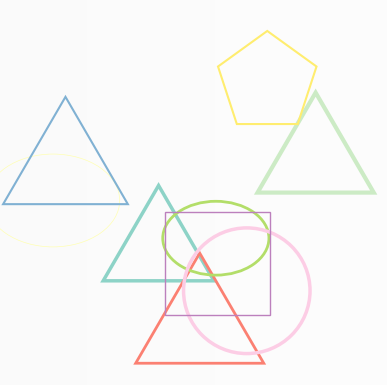[{"shape": "triangle", "thickness": 2.5, "radius": 0.83, "center": [0.409, 0.353]}, {"shape": "oval", "thickness": 0.5, "radius": 0.86, "center": [0.137, 0.479]}, {"shape": "triangle", "thickness": 2, "radius": 0.95, "center": [0.515, 0.152]}, {"shape": "triangle", "thickness": 1.5, "radius": 0.93, "center": [0.169, 0.563]}, {"shape": "oval", "thickness": 2, "radius": 0.69, "center": [0.557, 0.381]}, {"shape": "circle", "thickness": 2.5, "radius": 0.82, "center": [0.637, 0.245]}, {"shape": "square", "thickness": 1, "radius": 0.67, "center": [0.561, 0.316]}, {"shape": "triangle", "thickness": 3, "radius": 0.87, "center": [0.815, 0.586]}, {"shape": "pentagon", "thickness": 1.5, "radius": 0.67, "center": [0.69, 0.786]}]